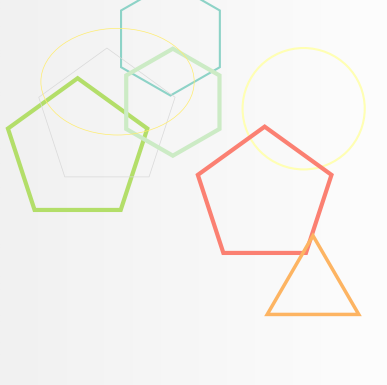[{"shape": "hexagon", "thickness": 1.5, "radius": 0.74, "center": [0.44, 0.899]}, {"shape": "circle", "thickness": 1.5, "radius": 0.79, "center": [0.784, 0.718]}, {"shape": "pentagon", "thickness": 3, "radius": 0.91, "center": [0.683, 0.49]}, {"shape": "triangle", "thickness": 2.5, "radius": 0.68, "center": [0.808, 0.251]}, {"shape": "pentagon", "thickness": 3, "radius": 0.95, "center": [0.2, 0.608]}, {"shape": "pentagon", "thickness": 0.5, "radius": 0.92, "center": [0.276, 0.69]}, {"shape": "hexagon", "thickness": 3, "radius": 0.69, "center": [0.446, 0.735]}, {"shape": "oval", "thickness": 0.5, "radius": 0.99, "center": [0.303, 0.788]}]